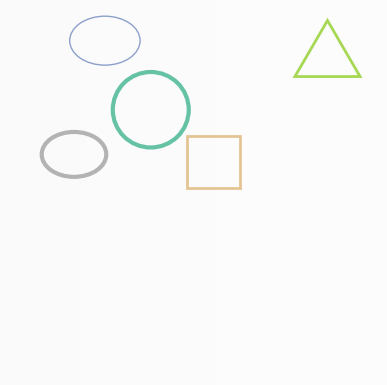[{"shape": "circle", "thickness": 3, "radius": 0.49, "center": [0.389, 0.715]}, {"shape": "oval", "thickness": 1, "radius": 0.45, "center": [0.271, 0.894]}, {"shape": "triangle", "thickness": 2, "radius": 0.49, "center": [0.845, 0.85]}, {"shape": "square", "thickness": 2, "radius": 0.34, "center": [0.551, 0.579]}, {"shape": "oval", "thickness": 3, "radius": 0.42, "center": [0.191, 0.599]}]